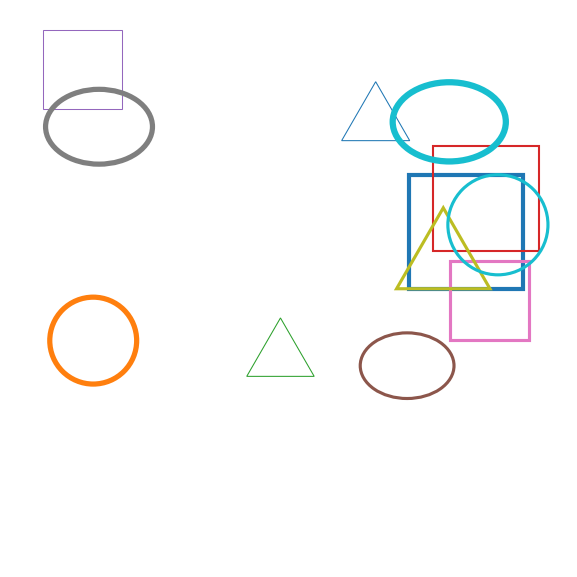[{"shape": "triangle", "thickness": 0.5, "radius": 0.34, "center": [0.651, 0.79]}, {"shape": "square", "thickness": 2, "radius": 0.49, "center": [0.807, 0.598]}, {"shape": "circle", "thickness": 2.5, "radius": 0.38, "center": [0.161, 0.409]}, {"shape": "triangle", "thickness": 0.5, "radius": 0.34, "center": [0.486, 0.381]}, {"shape": "square", "thickness": 1, "radius": 0.46, "center": [0.842, 0.655]}, {"shape": "square", "thickness": 0.5, "radius": 0.34, "center": [0.143, 0.879]}, {"shape": "oval", "thickness": 1.5, "radius": 0.41, "center": [0.705, 0.366]}, {"shape": "square", "thickness": 1.5, "radius": 0.34, "center": [0.848, 0.479]}, {"shape": "oval", "thickness": 2.5, "radius": 0.46, "center": [0.171, 0.78]}, {"shape": "triangle", "thickness": 1.5, "radius": 0.47, "center": [0.768, 0.546]}, {"shape": "oval", "thickness": 3, "radius": 0.49, "center": [0.778, 0.788]}, {"shape": "circle", "thickness": 1.5, "radius": 0.43, "center": [0.862, 0.61]}]